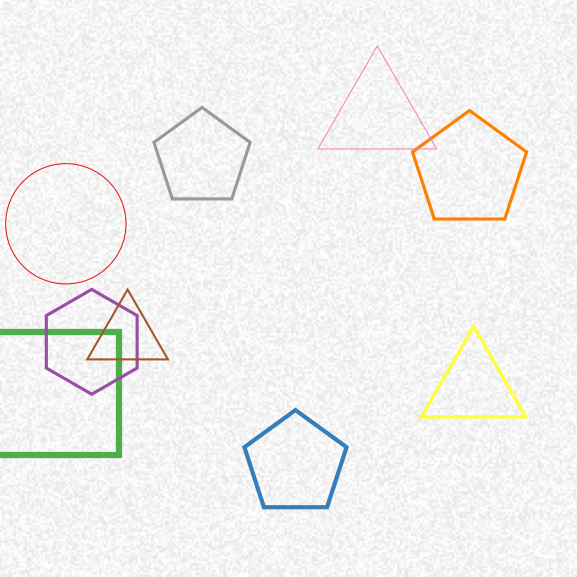[{"shape": "circle", "thickness": 0.5, "radius": 0.52, "center": [0.114, 0.612]}, {"shape": "pentagon", "thickness": 2, "radius": 0.46, "center": [0.512, 0.196]}, {"shape": "square", "thickness": 3, "radius": 0.53, "center": [0.1, 0.317]}, {"shape": "hexagon", "thickness": 1.5, "radius": 0.45, "center": [0.159, 0.407]}, {"shape": "pentagon", "thickness": 1.5, "radius": 0.52, "center": [0.813, 0.704]}, {"shape": "triangle", "thickness": 1.5, "radius": 0.52, "center": [0.82, 0.329]}, {"shape": "triangle", "thickness": 1, "radius": 0.4, "center": [0.221, 0.417]}, {"shape": "triangle", "thickness": 0.5, "radius": 0.59, "center": [0.653, 0.801]}, {"shape": "pentagon", "thickness": 1.5, "radius": 0.44, "center": [0.35, 0.726]}]